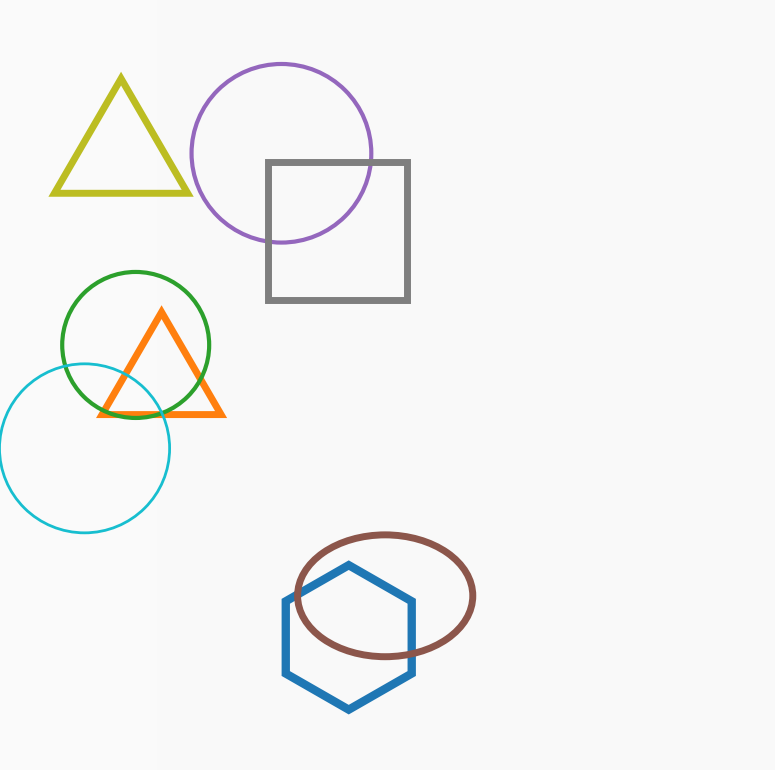[{"shape": "hexagon", "thickness": 3, "radius": 0.47, "center": [0.45, 0.172]}, {"shape": "triangle", "thickness": 2.5, "radius": 0.44, "center": [0.208, 0.506]}, {"shape": "circle", "thickness": 1.5, "radius": 0.47, "center": [0.175, 0.552]}, {"shape": "circle", "thickness": 1.5, "radius": 0.58, "center": [0.363, 0.801]}, {"shape": "oval", "thickness": 2.5, "radius": 0.57, "center": [0.497, 0.226]}, {"shape": "square", "thickness": 2.5, "radius": 0.45, "center": [0.436, 0.7]}, {"shape": "triangle", "thickness": 2.5, "radius": 0.5, "center": [0.156, 0.799]}, {"shape": "circle", "thickness": 1, "radius": 0.55, "center": [0.109, 0.418]}]